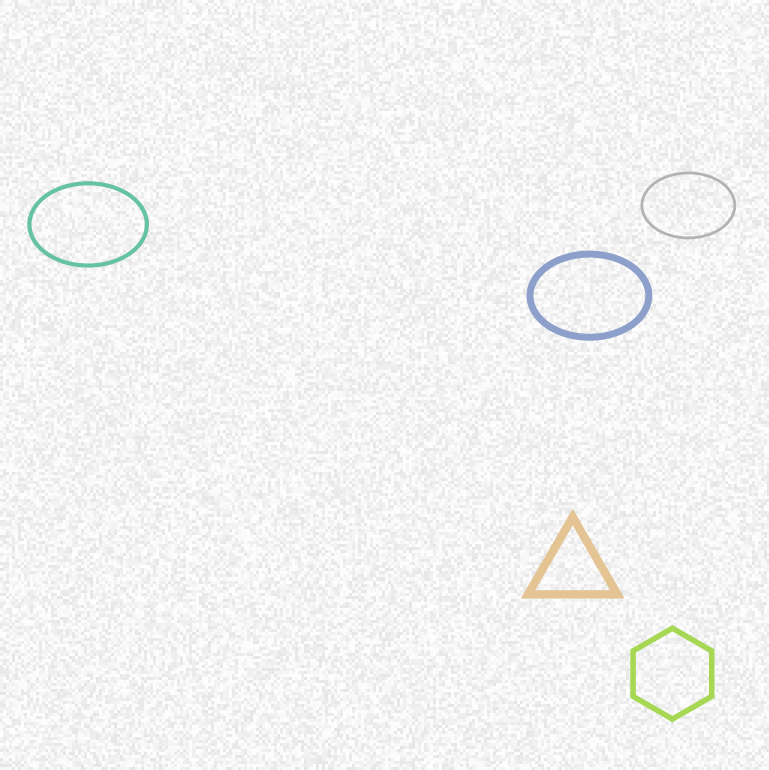[{"shape": "oval", "thickness": 1.5, "radius": 0.38, "center": [0.114, 0.709]}, {"shape": "oval", "thickness": 2.5, "radius": 0.39, "center": [0.765, 0.616]}, {"shape": "hexagon", "thickness": 2, "radius": 0.29, "center": [0.873, 0.125]}, {"shape": "triangle", "thickness": 3, "radius": 0.33, "center": [0.744, 0.262]}, {"shape": "oval", "thickness": 1, "radius": 0.3, "center": [0.894, 0.733]}]